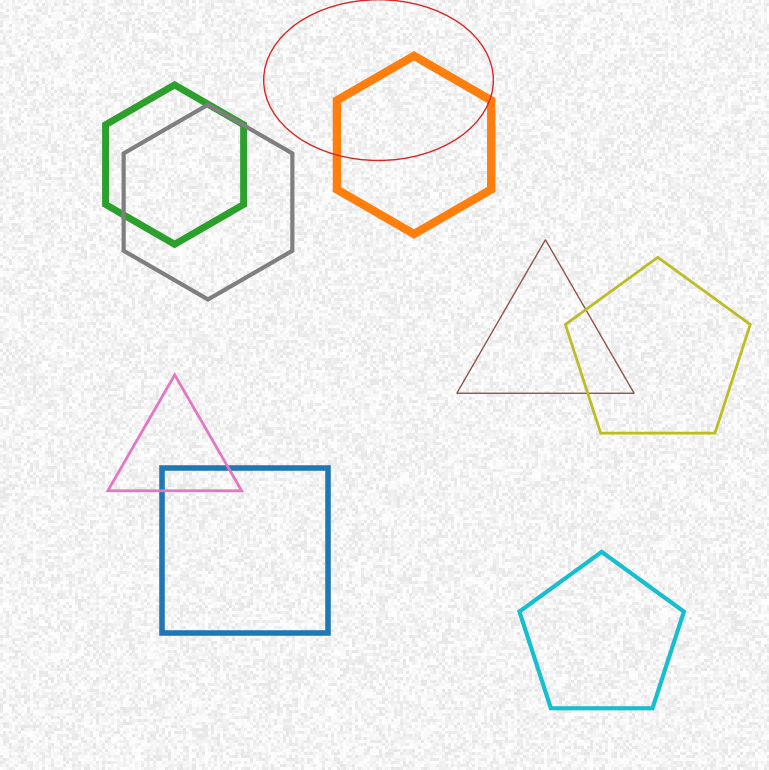[{"shape": "square", "thickness": 2, "radius": 0.54, "center": [0.318, 0.285]}, {"shape": "hexagon", "thickness": 3, "radius": 0.58, "center": [0.538, 0.812]}, {"shape": "hexagon", "thickness": 2.5, "radius": 0.52, "center": [0.227, 0.786]}, {"shape": "oval", "thickness": 0.5, "radius": 0.75, "center": [0.492, 0.896]}, {"shape": "triangle", "thickness": 0.5, "radius": 0.66, "center": [0.708, 0.556]}, {"shape": "triangle", "thickness": 1, "radius": 0.5, "center": [0.227, 0.413]}, {"shape": "hexagon", "thickness": 1.5, "radius": 0.63, "center": [0.27, 0.738]}, {"shape": "pentagon", "thickness": 1, "radius": 0.63, "center": [0.854, 0.54]}, {"shape": "pentagon", "thickness": 1.5, "radius": 0.56, "center": [0.781, 0.171]}]